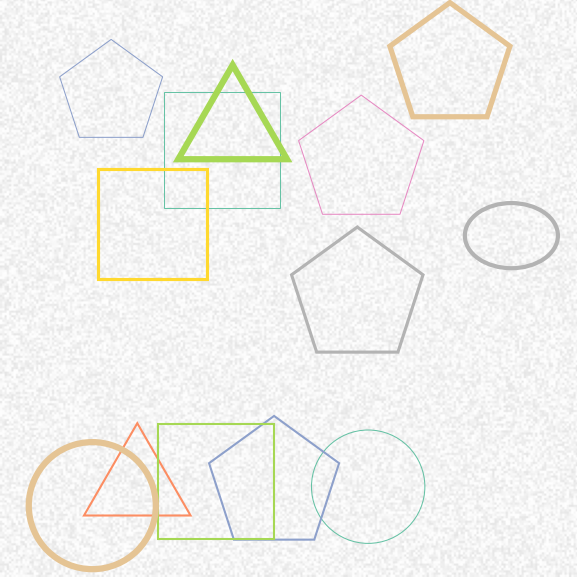[{"shape": "circle", "thickness": 0.5, "radius": 0.49, "center": [0.638, 0.156]}, {"shape": "square", "thickness": 0.5, "radius": 0.5, "center": [0.384, 0.739]}, {"shape": "triangle", "thickness": 1, "radius": 0.53, "center": [0.238, 0.16]}, {"shape": "pentagon", "thickness": 1, "radius": 0.59, "center": [0.475, 0.16]}, {"shape": "pentagon", "thickness": 0.5, "radius": 0.47, "center": [0.192, 0.837]}, {"shape": "pentagon", "thickness": 0.5, "radius": 0.57, "center": [0.626, 0.72]}, {"shape": "square", "thickness": 1, "radius": 0.5, "center": [0.374, 0.166]}, {"shape": "triangle", "thickness": 3, "radius": 0.54, "center": [0.403, 0.778]}, {"shape": "square", "thickness": 1.5, "radius": 0.47, "center": [0.264, 0.611]}, {"shape": "pentagon", "thickness": 2.5, "radius": 0.55, "center": [0.779, 0.885]}, {"shape": "circle", "thickness": 3, "radius": 0.55, "center": [0.16, 0.124]}, {"shape": "oval", "thickness": 2, "radius": 0.4, "center": [0.886, 0.591]}, {"shape": "pentagon", "thickness": 1.5, "radius": 0.6, "center": [0.619, 0.486]}]